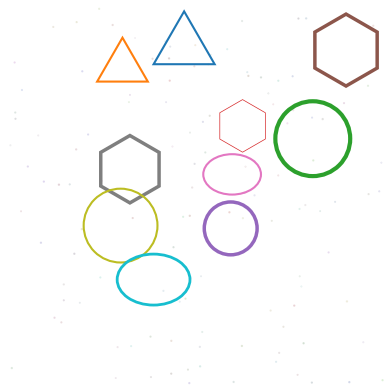[{"shape": "triangle", "thickness": 1.5, "radius": 0.46, "center": [0.478, 0.879]}, {"shape": "triangle", "thickness": 1.5, "radius": 0.38, "center": [0.318, 0.826]}, {"shape": "circle", "thickness": 3, "radius": 0.49, "center": [0.812, 0.64]}, {"shape": "hexagon", "thickness": 0.5, "radius": 0.34, "center": [0.63, 0.673]}, {"shape": "circle", "thickness": 2.5, "radius": 0.34, "center": [0.599, 0.407]}, {"shape": "hexagon", "thickness": 2.5, "radius": 0.47, "center": [0.899, 0.87]}, {"shape": "oval", "thickness": 1.5, "radius": 0.37, "center": [0.603, 0.547]}, {"shape": "hexagon", "thickness": 2.5, "radius": 0.44, "center": [0.337, 0.561]}, {"shape": "circle", "thickness": 1.5, "radius": 0.48, "center": [0.313, 0.414]}, {"shape": "oval", "thickness": 2, "radius": 0.47, "center": [0.399, 0.274]}]